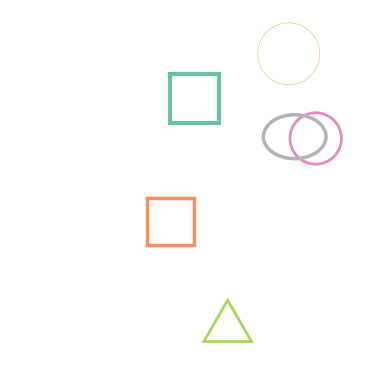[{"shape": "square", "thickness": 3, "radius": 0.32, "center": [0.506, 0.744]}, {"shape": "square", "thickness": 2.5, "radius": 0.31, "center": [0.442, 0.424]}, {"shape": "circle", "thickness": 2, "radius": 0.33, "center": [0.82, 0.64]}, {"shape": "triangle", "thickness": 2, "radius": 0.36, "center": [0.591, 0.149]}, {"shape": "circle", "thickness": 0.5, "radius": 0.4, "center": [0.75, 0.86]}, {"shape": "oval", "thickness": 2.5, "radius": 0.41, "center": [0.765, 0.645]}]